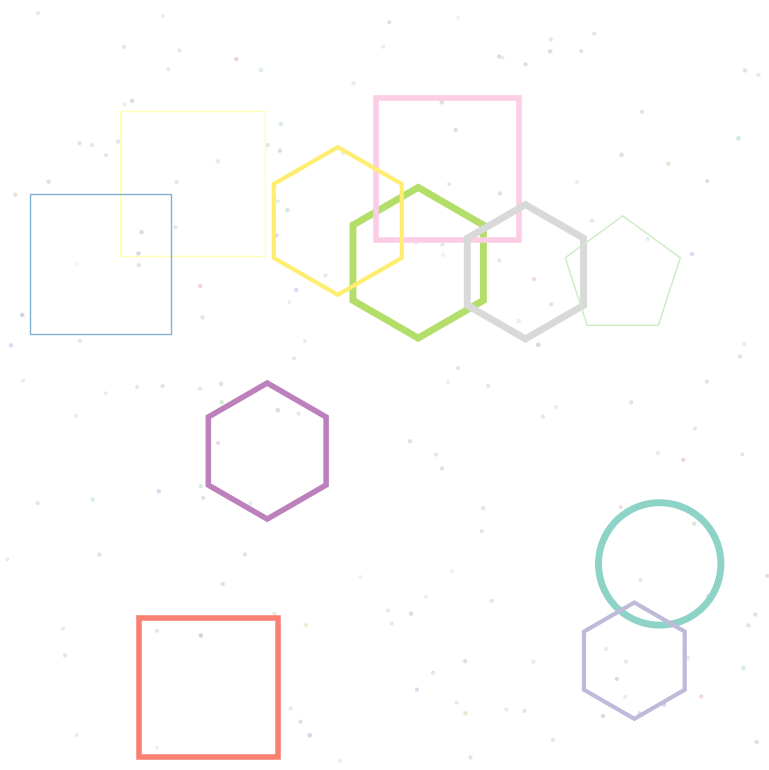[{"shape": "circle", "thickness": 2.5, "radius": 0.4, "center": [0.857, 0.268]}, {"shape": "square", "thickness": 0.5, "radius": 0.47, "center": [0.25, 0.762]}, {"shape": "hexagon", "thickness": 1.5, "radius": 0.38, "center": [0.824, 0.142]}, {"shape": "square", "thickness": 2, "radius": 0.45, "center": [0.271, 0.107]}, {"shape": "square", "thickness": 0.5, "radius": 0.46, "center": [0.131, 0.658]}, {"shape": "hexagon", "thickness": 2.5, "radius": 0.49, "center": [0.543, 0.659]}, {"shape": "square", "thickness": 2, "radius": 0.46, "center": [0.581, 0.78]}, {"shape": "hexagon", "thickness": 2.5, "radius": 0.44, "center": [0.682, 0.647]}, {"shape": "hexagon", "thickness": 2, "radius": 0.44, "center": [0.347, 0.414]}, {"shape": "pentagon", "thickness": 0.5, "radius": 0.39, "center": [0.809, 0.641]}, {"shape": "hexagon", "thickness": 1.5, "radius": 0.48, "center": [0.439, 0.713]}]